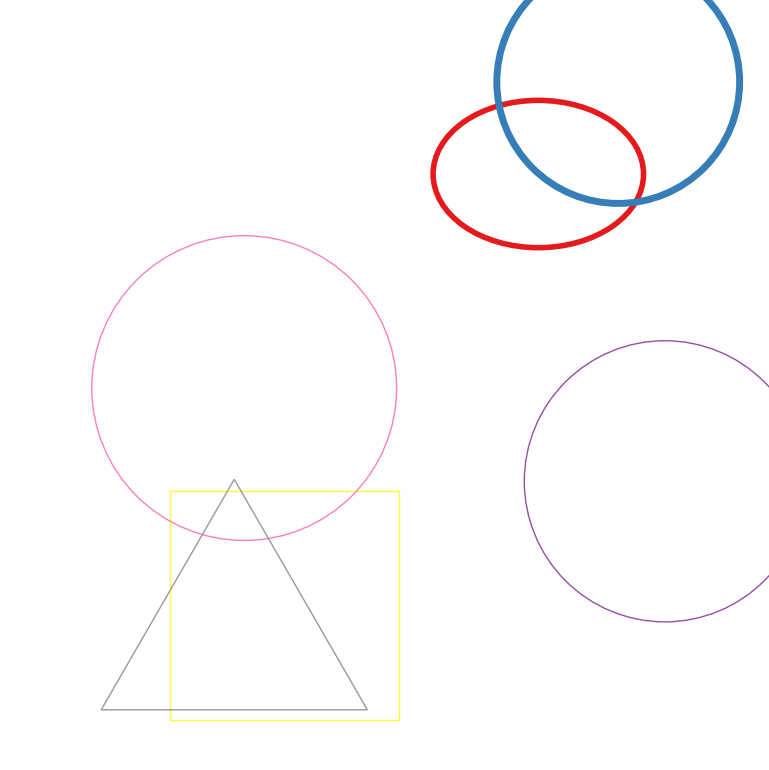[{"shape": "oval", "thickness": 2, "radius": 0.68, "center": [0.699, 0.774]}, {"shape": "circle", "thickness": 2.5, "radius": 0.79, "center": [0.803, 0.893]}, {"shape": "circle", "thickness": 0.5, "radius": 0.91, "center": [0.863, 0.375]}, {"shape": "square", "thickness": 0.5, "radius": 0.74, "center": [0.37, 0.214]}, {"shape": "circle", "thickness": 0.5, "radius": 0.99, "center": [0.317, 0.496]}, {"shape": "triangle", "thickness": 0.5, "radius": 1.0, "center": [0.304, 0.178]}]